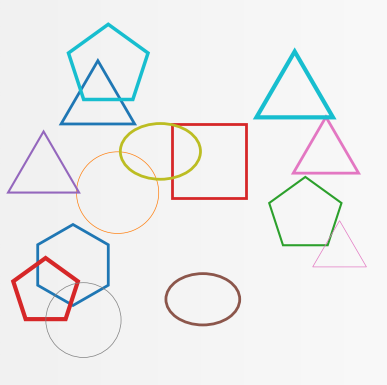[{"shape": "triangle", "thickness": 2, "radius": 0.55, "center": [0.253, 0.733]}, {"shape": "hexagon", "thickness": 2, "radius": 0.53, "center": [0.188, 0.312]}, {"shape": "circle", "thickness": 0.5, "radius": 0.53, "center": [0.303, 0.5]}, {"shape": "pentagon", "thickness": 1.5, "radius": 0.49, "center": [0.788, 0.442]}, {"shape": "square", "thickness": 2, "radius": 0.48, "center": [0.539, 0.581]}, {"shape": "pentagon", "thickness": 3, "radius": 0.44, "center": [0.118, 0.242]}, {"shape": "triangle", "thickness": 1.5, "radius": 0.53, "center": [0.112, 0.553]}, {"shape": "oval", "thickness": 2, "radius": 0.48, "center": [0.523, 0.223]}, {"shape": "triangle", "thickness": 0.5, "radius": 0.4, "center": [0.876, 0.347]}, {"shape": "triangle", "thickness": 2, "radius": 0.49, "center": [0.841, 0.599]}, {"shape": "circle", "thickness": 0.5, "radius": 0.49, "center": [0.215, 0.169]}, {"shape": "oval", "thickness": 2, "radius": 0.52, "center": [0.414, 0.607]}, {"shape": "pentagon", "thickness": 2.5, "radius": 0.54, "center": [0.279, 0.829]}, {"shape": "triangle", "thickness": 3, "radius": 0.57, "center": [0.76, 0.752]}]